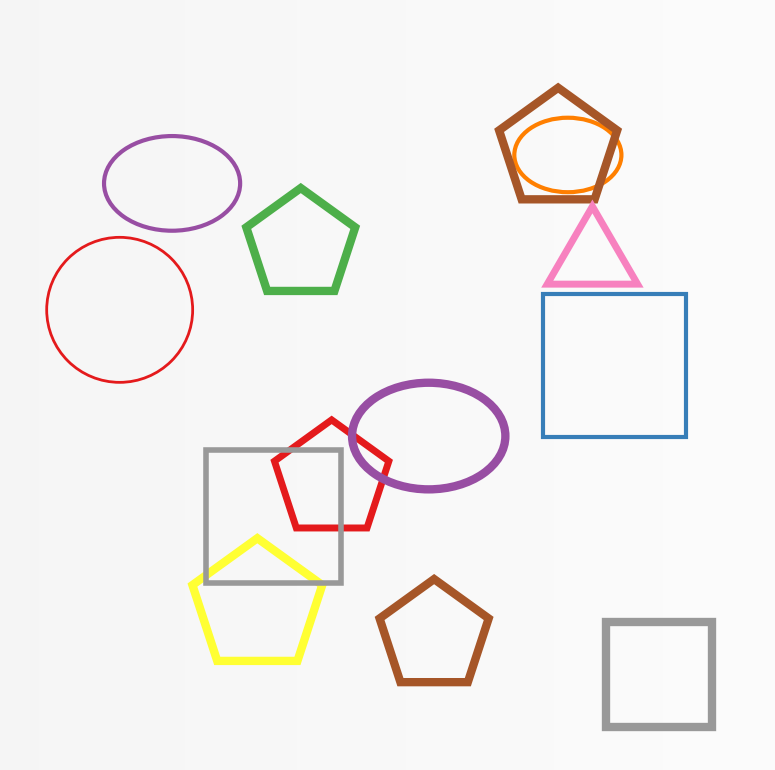[{"shape": "pentagon", "thickness": 2.5, "radius": 0.39, "center": [0.428, 0.377]}, {"shape": "circle", "thickness": 1, "radius": 0.47, "center": [0.154, 0.598]}, {"shape": "square", "thickness": 1.5, "radius": 0.46, "center": [0.793, 0.525]}, {"shape": "pentagon", "thickness": 3, "radius": 0.37, "center": [0.388, 0.682]}, {"shape": "oval", "thickness": 3, "radius": 0.49, "center": [0.553, 0.434]}, {"shape": "oval", "thickness": 1.5, "radius": 0.44, "center": [0.222, 0.762]}, {"shape": "oval", "thickness": 1.5, "radius": 0.35, "center": [0.733, 0.799]}, {"shape": "pentagon", "thickness": 3, "radius": 0.44, "center": [0.332, 0.213]}, {"shape": "pentagon", "thickness": 3, "radius": 0.37, "center": [0.56, 0.174]}, {"shape": "pentagon", "thickness": 3, "radius": 0.4, "center": [0.72, 0.806]}, {"shape": "triangle", "thickness": 2.5, "radius": 0.34, "center": [0.764, 0.665]}, {"shape": "square", "thickness": 3, "radius": 0.34, "center": [0.85, 0.125]}, {"shape": "square", "thickness": 2, "radius": 0.43, "center": [0.353, 0.329]}]